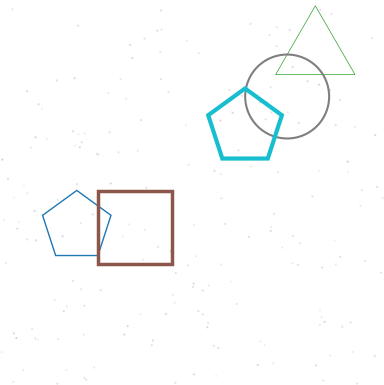[{"shape": "pentagon", "thickness": 1, "radius": 0.47, "center": [0.199, 0.412]}, {"shape": "triangle", "thickness": 0.5, "radius": 0.6, "center": [0.819, 0.866]}, {"shape": "square", "thickness": 2.5, "radius": 0.48, "center": [0.351, 0.409]}, {"shape": "circle", "thickness": 1.5, "radius": 0.55, "center": [0.746, 0.749]}, {"shape": "pentagon", "thickness": 3, "radius": 0.5, "center": [0.637, 0.67]}]